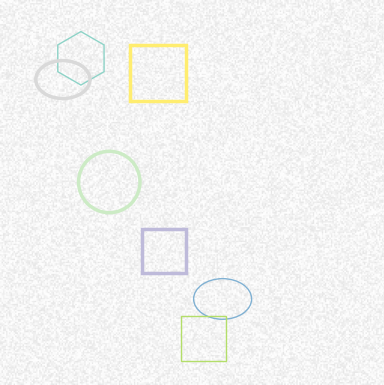[{"shape": "hexagon", "thickness": 1, "radius": 0.35, "center": [0.21, 0.849]}, {"shape": "square", "thickness": 2.5, "radius": 0.29, "center": [0.426, 0.349]}, {"shape": "oval", "thickness": 1, "radius": 0.38, "center": [0.578, 0.223]}, {"shape": "square", "thickness": 1, "radius": 0.29, "center": [0.529, 0.122]}, {"shape": "oval", "thickness": 2.5, "radius": 0.35, "center": [0.163, 0.793]}, {"shape": "circle", "thickness": 2.5, "radius": 0.4, "center": [0.284, 0.527]}, {"shape": "square", "thickness": 2.5, "radius": 0.37, "center": [0.41, 0.811]}]